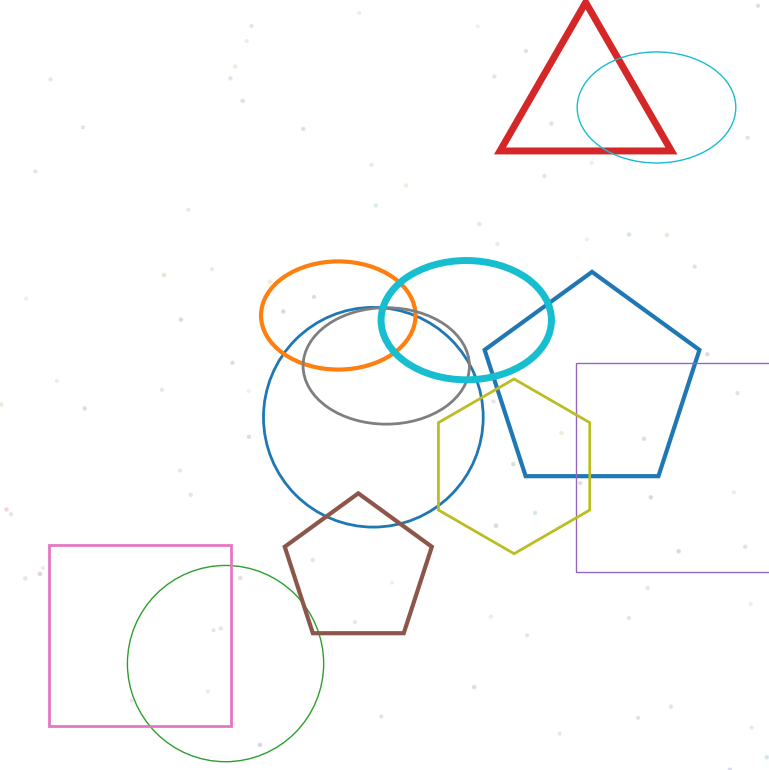[{"shape": "circle", "thickness": 1, "radius": 0.71, "center": [0.485, 0.458]}, {"shape": "pentagon", "thickness": 1.5, "radius": 0.73, "center": [0.769, 0.5]}, {"shape": "oval", "thickness": 1.5, "radius": 0.5, "center": [0.439, 0.59]}, {"shape": "circle", "thickness": 0.5, "radius": 0.64, "center": [0.293, 0.138]}, {"shape": "triangle", "thickness": 2.5, "radius": 0.64, "center": [0.761, 0.868]}, {"shape": "square", "thickness": 0.5, "radius": 0.68, "center": [0.885, 0.393]}, {"shape": "pentagon", "thickness": 1.5, "radius": 0.5, "center": [0.465, 0.259]}, {"shape": "square", "thickness": 1, "radius": 0.59, "center": [0.182, 0.175]}, {"shape": "oval", "thickness": 1, "radius": 0.54, "center": [0.502, 0.525]}, {"shape": "hexagon", "thickness": 1, "radius": 0.57, "center": [0.668, 0.394]}, {"shape": "oval", "thickness": 0.5, "radius": 0.52, "center": [0.853, 0.86]}, {"shape": "oval", "thickness": 2.5, "radius": 0.55, "center": [0.606, 0.584]}]